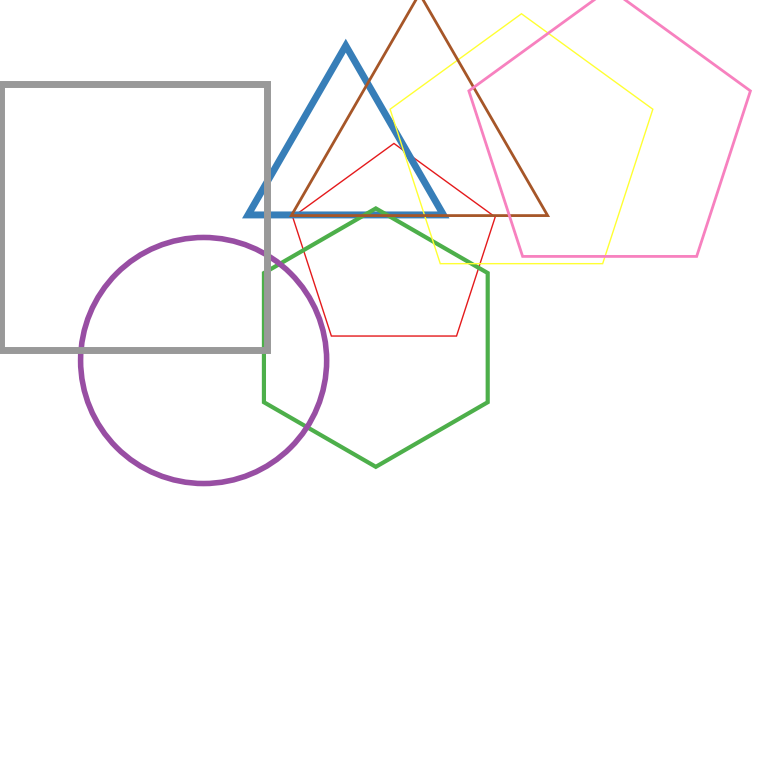[{"shape": "pentagon", "thickness": 0.5, "radius": 0.69, "center": [0.512, 0.675]}, {"shape": "triangle", "thickness": 2.5, "radius": 0.73, "center": [0.449, 0.794]}, {"shape": "hexagon", "thickness": 1.5, "radius": 0.84, "center": [0.488, 0.562]}, {"shape": "circle", "thickness": 2, "radius": 0.8, "center": [0.264, 0.532]}, {"shape": "pentagon", "thickness": 0.5, "radius": 0.9, "center": [0.677, 0.803]}, {"shape": "triangle", "thickness": 1, "radius": 0.96, "center": [0.545, 0.816]}, {"shape": "pentagon", "thickness": 1, "radius": 0.96, "center": [0.792, 0.823]}, {"shape": "square", "thickness": 2.5, "radius": 0.86, "center": [0.174, 0.718]}]